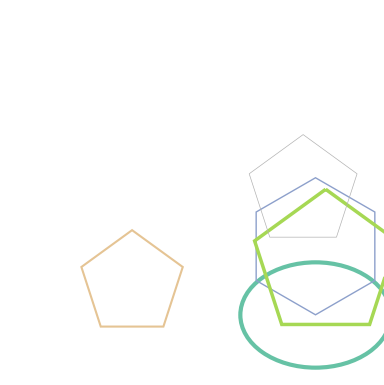[{"shape": "oval", "thickness": 3, "radius": 0.98, "center": [0.82, 0.182]}, {"shape": "hexagon", "thickness": 1, "radius": 0.89, "center": [0.819, 0.36]}, {"shape": "pentagon", "thickness": 2.5, "radius": 0.97, "center": [0.846, 0.314]}, {"shape": "pentagon", "thickness": 1.5, "radius": 0.69, "center": [0.343, 0.264]}, {"shape": "pentagon", "thickness": 0.5, "radius": 0.74, "center": [0.787, 0.503]}]